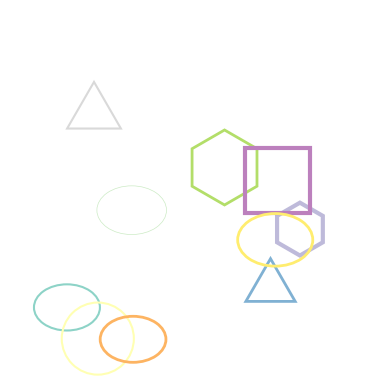[{"shape": "oval", "thickness": 1.5, "radius": 0.43, "center": [0.174, 0.202]}, {"shape": "circle", "thickness": 1.5, "radius": 0.47, "center": [0.254, 0.121]}, {"shape": "hexagon", "thickness": 3, "radius": 0.34, "center": [0.779, 0.405]}, {"shape": "triangle", "thickness": 2, "radius": 0.37, "center": [0.703, 0.254]}, {"shape": "oval", "thickness": 2, "radius": 0.43, "center": [0.346, 0.119]}, {"shape": "hexagon", "thickness": 2, "radius": 0.49, "center": [0.583, 0.565]}, {"shape": "triangle", "thickness": 1.5, "radius": 0.4, "center": [0.244, 0.706]}, {"shape": "square", "thickness": 3, "radius": 0.42, "center": [0.721, 0.532]}, {"shape": "oval", "thickness": 0.5, "radius": 0.45, "center": [0.342, 0.454]}, {"shape": "oval", "thickness": 2, "radius": 0.49, "center": [0.715, 0.377]}]